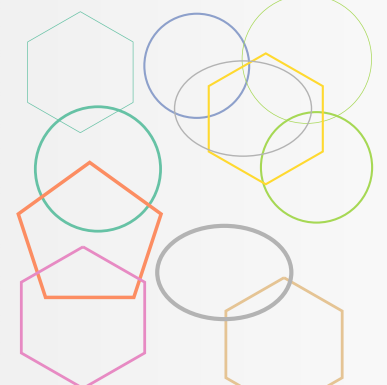[{"shape": "hexagon", "thickness": 0.5, "radius": 0.79, "center": [0.207, 0.813]}, {"shape": "circle", "thickness": 2, "radius": 0.81, "center": [0.253, 0.561]}, {"shape": "pentagon", "thickness": 2.5, "radius": 0.97, "center": [0.231, 0.384]}, {"shape": "circle", "thickness": 1.5, "radius": 0.68, "center": [0.508, 0.829]}, {"shape": "hexagon", "thickness": 2, "radius": 0.92, "center": [0.214, 0.175]}, {"shape": "circle", "thickness": 0.5, "radius": 0.84, "center": [0.792, 0.847]}, {"shape": "circle", "thickness": 1.5, "radius": 0.72, "center": [0.817, 0.565]}, {"shape": "hexagon", "thickness": 1.5, "radius": 0.85, "center": [0.686, 0.691]}, {"shape": "hexagon", "thickness": 2, "radius": 0.87, "center": [0.733, 0.105]}, {"shape": "oval", "thickness": 1, "radius": 0.88, "center": [0.627, 0.718]}, {"shape": "oval", "thickness": 3, "radius": 0.87, "center": [0.579, 0.292]}]